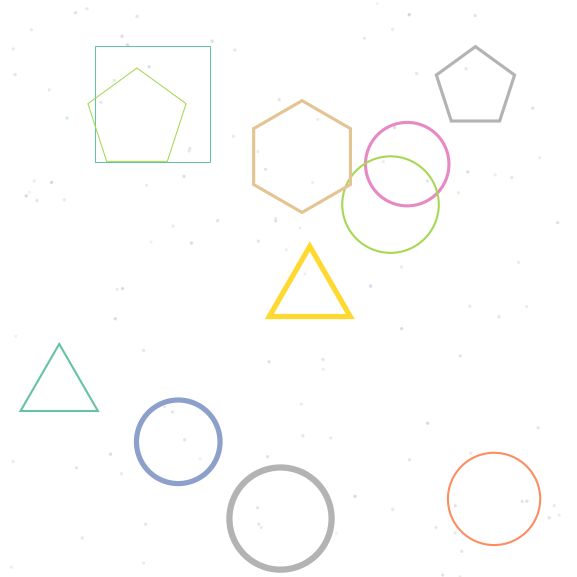[{"shape": "square", "thickness": 0.5, "radius": 0.5, "center": [0.264, 0.819]}, {"shape": "triangle", "thickness": 1, "radius": 0.39, "center": [0.103, 0.326]}, {"shape": "circle", "thickness": 1, "radius": 0.4, "center": [0.856, 0.135]}, {"shape": "circle", "thickness": 2.5, "radius": 0.36, "center": [0.309, 0.234]}, {"shape": "circle", "thickness": 1.5, "radius": 0.36, "center": [0.705, 0.715]}, {"shape": "circle", "thickness": 1, "radius": 0.42, "center": [0.676, 0.645]}, {"shape": "pentagon", "thickness": 0.5, "radius": 0.45, "center": [0.237, 0.792]}, {"shape": "triangle", "thickness": 2.5, "radius": 0.4, "center": [0.536, 0.492]}, {"shape": "hexagon", "thickness": 1.5, "radius": 0.48, "center": [0.523, 0.728]}, {"shape": "circle", "thickness": 3, "radius": 0.44, "center": [0.486, 0.101]}, {"shape": "pentagon", "thickness": 1.5, "radius": 0.36, "center": [0.823, 0.847]}]